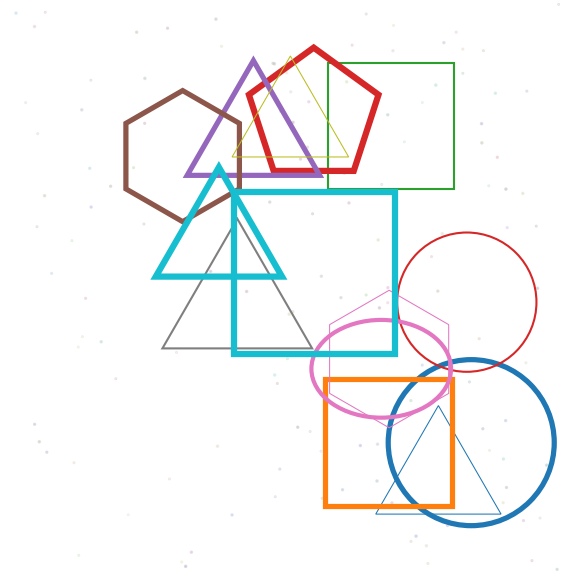[{"shape": "circle", "thickness": 2.5, "radius": 0.72, "center": [0.816, 0.233]}, {"shape": "triangle", "thickness": 0.5, "radius": 0.63, "center": [0.759, 0.172]}, {"shape": "square", "thickness": 2.5, "radius": 0.55, "center": [0.673, 0.233]}, {"shape": "square", "thickness": 1, "radius": 0.55, "center": [0.678, 0.78]}, {"shape": "pentagon", "thickness": 3, "radius": 0.59, "center": [0.543, 0.799]}, {"shape": "circle", "thickness": 1, "radius": 0.6, "center": [0.808, 0.476]}, {"shape": "triangle", "thickness": 2.5, "radius": 0.66, "center": [0.439, 0.762]}, {"shape": "hexagon", "thickness": 2.5, "radius": 0.57, "center": [0.316, 0.729]}, {"shape": "hexagon", "thickness": 0.5, "radius": 0.6, "center": [0.674, 0.377]}, {"shape": "oval", "thickness": 2, "radius": 0.6, "center": [0.66, 0.361]}, {"shape": "triangle", "thickness": 1, "radius": 0.75, "center": [0.411, 0.471]}, {"shape": "triangle", "thickness": 0.5, "radius": 0.58, "center": [0.503, 0.786]}, {"shape": "square", "thickness": 3, "radius": 0.7, "center": [0.545, 0.527]}, {"shape": "triangle", "thickness": 3, "radius": 0.63, "center": [0.379, 0.583]}]